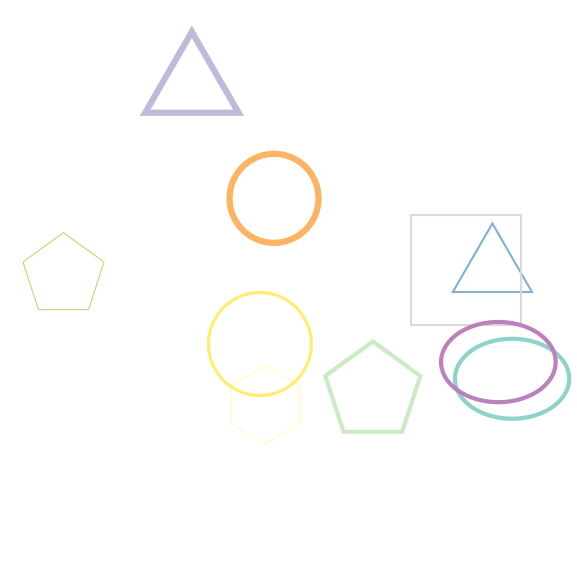[{"shape": "oval", "thickness": 2, "radius": 0.49, "center": [0.887, 0.343]}, {"shape": "hexagon", "thickness": 0.5, "radius": 0.34, "center": [0.46, 0.298]}, {"shape": "triangle", "thickness": 3, "radius": 0.47, "center": [0.332, 0.851]}, {"shape": "triangle", "thickness": 1, "radius": 0.4, "center": [0.853, 0.533]}, {"shape": "circle", "thickness": 3, "radius": 0.39, "center": [0.475, 0.656]}, {"shape": "pentagon", "thickness": 0.5, "radius": 0.37, "center": [0.11, 0.523]}, {"shape": "square", "thickness": 1, "radius": 0.48, "center": [0.807, 0.531]}, {"shape": "oval", "thickness": 2, "radius": 0.5, "center": [0.863, 0.372]}, {"shape": "pentagon", "thickness": 2, "radius": 0.43, "center": [0.646, 0.321]}, {"shape": "circle", "thickness": 1.5, "radius": 0.45, "center": [0.45, 0.404]}]